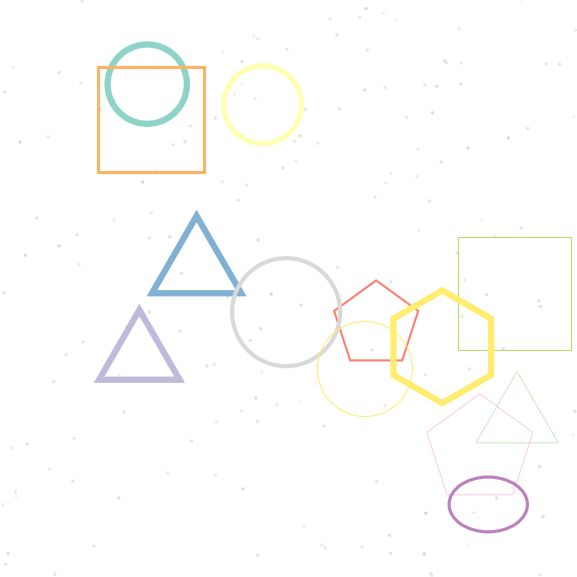[{"shape": "circle", "thickness": 3, "radius": 0.34, "center": [0.255, 0.853]}, {"shape": "circle", "thickness": 2.5, "radius": 0.34, "center": [0.455, 0.818]}, {"shape": "triangle", "thickness": 3, "radius": 0.4, "center": [0.241, 0.382]}, {"shape": "pentagon", "thickness": 1, "radius": 0.38, "center": [0.651, 0.437]}, {"shape": "triangle", "thickness": 3, "radius": 0.45, "center": [0.34, 0.536]}, {"shape": "square", "thickness": 1.5, "radius": 0.46, "center": [0.261, 0.792]}, {"shape": "square", "thickness": 0.5, "radius": 0.49, "center": [0.891, 0.491]}, {"shape": "pentagon", "thickness": 0.5, "radius": 0.48, "center": [0.831, 0.22]}, {"shape": "circle", "thickness": 2, "radius": 0.47, "center": [0.495, 0.459]}, {"shape": "oval", "thickness": 1.5, "radius": 0.34, "center": [0.845, 0.126]}, {"shape": "triangle", "thickness": 0.5, "radius": 0.41, "center": [0.895, 0.274]}, {"shape": "hexagon", "thickness": 3, "radius": 0.49, "center": [0.766, 0.399]}, {"shape": "circle", "thickness": 0.5, "radius": 0.41, "center": [0.632, 0.36]}]